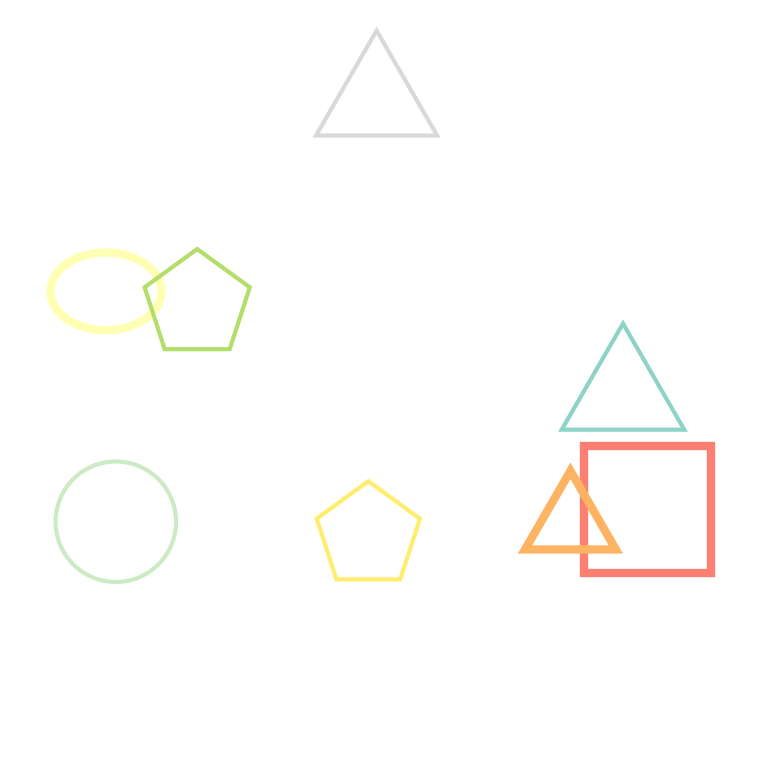[{"shape": "triangle", "thickness": 1.5, "radius": 0.46, "center": [0.809, 0.488]}, {"shape": "oval", "thickness": 3, "radius": 0.36, "center": [0.138, 0.622]}, {"shape": "square", "thickness": 3, "radius": 0.41, "center": [0.841, 0.339]}, {"shape": "triangle", "thickness": 3, "radius": 0.34, "center": [0.741, 0.32]}, {"shape": "pentagon", "thickness": 1.5, "radius": 0.36, "center": [0.256, 0.605]}, {"shape": "triangle", "thickness": 1.5, "radius": 0.45, "center": [0.489, 0.869]}, {"shape": "circle", "thickness": 1.5, "radius": 0.39, "center": [0.15, 0.322]}, {"shape": "pentagon", "thickness": 1.5, "radius": 0.35, "center": [0.478, 0.305]}]